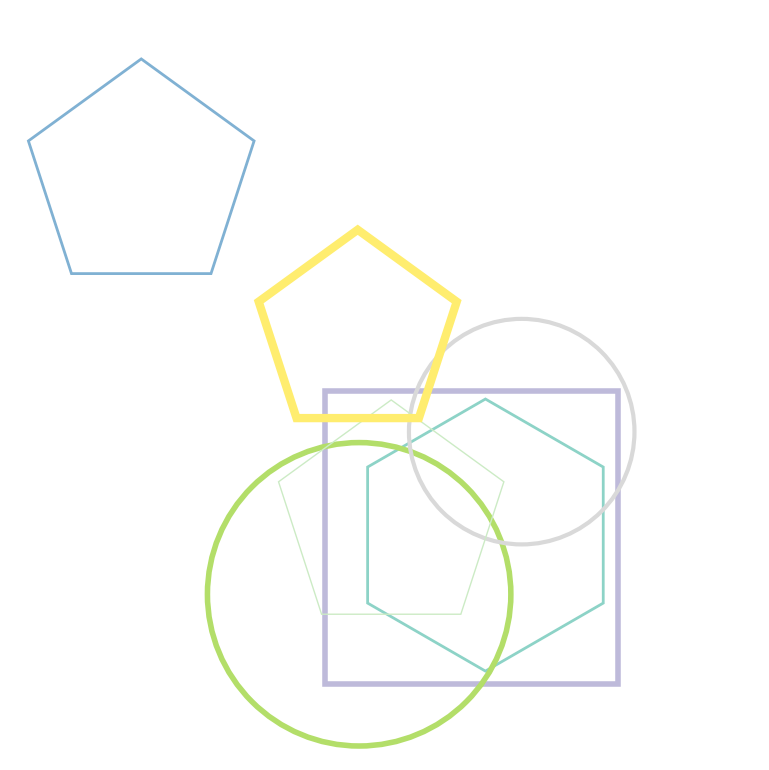[{"shape": "hexagon", "thickness": 1, "radius": 0.88, "center": [0.63, 0.305]}, {"shape": "square", "thickness": 2, "radius": 0.95, "center": [0.612, 0.302]}, {"shape": "pentagon", "thickness": 1, "radius": 0.77, "center": [0.183, 0.769]}, {"shape": "circle", "thickness": 2, "radius": 0.99, "center": [0.466, 0.228]}, {"shape": "circle", "thickness": 1.5, "radius": 0.73, "center": [0.678, 0.439]}, {"shape": "pentagon", "thickness": 0.5, "radius": 0.77, "center": [0.508, 0.327]}, {"shape": "pentagon", "thickness": 3, "radius": 0.68, "center": [0.465, 0.566]}]